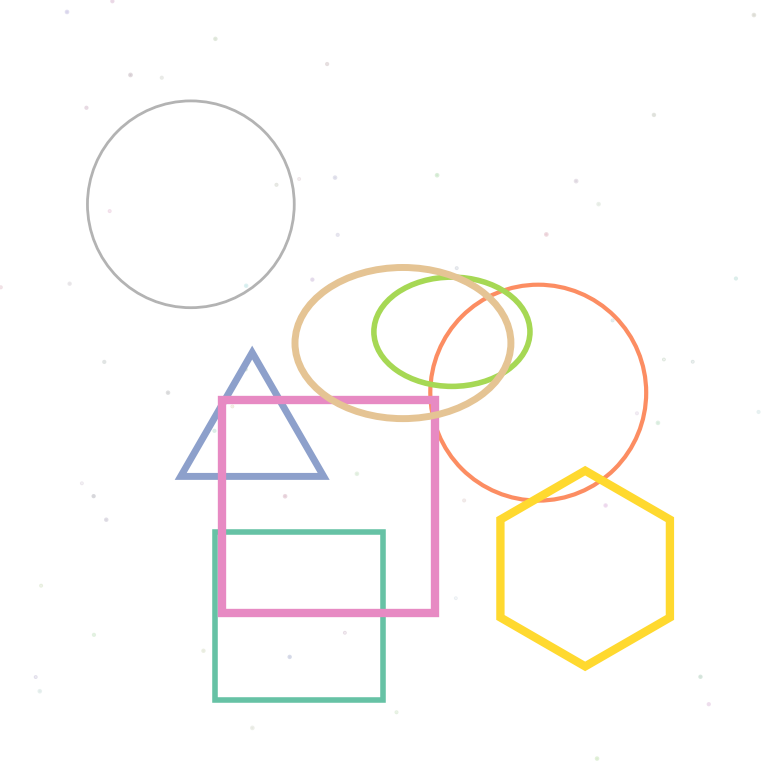[{"shape": "square", "thickness": 2, "radius": 0.55, "center": [0.388, 0.2]}, {"shape": "circle", "thickness": 1.5, "radius": 0.7, "center": [0.699, 0.49]}, {"shape": "triangle", "thickness": 2.5, "radius": 0.54, "center": [0.328, 0.435]}, {"shape": "square", "thickness": 3, "radius": 0.69, "center": [0.426, 0.342]}, {"shape": "oval", "thickness": 2, "radius": 0.51, "center": [0.587, 0.569]}, {"shape": "hexagon", "thickness": 3, "radius": 0.64, "center": [0.76, 0.262]}, {"shape": "oval", "thickness": 2.5, "radius": 0.7, "center": [0.523, 0.554]}, {"shape": "circle", "thickness": 1, "radius": 0.67, "center": [0.248, 0.735]}]